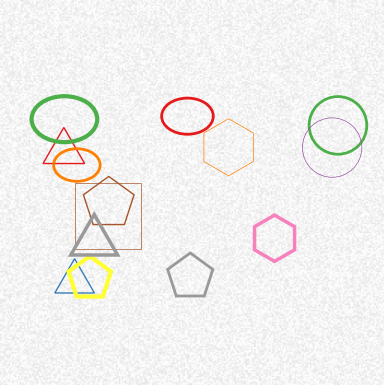[{"shape": "triangle", "thickness": 1, "radius": 0.31, "center": [0.166, 0.606]}, {"shape": "oval", "thickness": 2, "radius": 0.34, "center": [0.487, 0.698]}, {"shape": "triangle", "thickness": 1, "radius": 0.3, "center": [0.194, 0.269]}, {"shape": "circle", "thickness": 2, "radius": 0.37, "center": [0.878, 0.674]}, {"shape": "oval", "thickness": 3, "radius": 0.43, "center": [0.167, 0.69]}, {"shape": "circle", "thickness": 0.5, "radius": 0.39, "center": [0.863, 0.617]}, {"shape": "oval", "thickness": 2, "radius": 0.3, "center": [0.2, 0.571]}, {"shape": "hexagon", "thickness": 0.5, "radius": 0.37, "center": [0.594, 0.617]}, {"shape": "pentagon", "thickness": 3, "radius": 0.29, "center": [0.233, 0.277]}, {"shape": "pentagon", "thickness": 1, "radius": 0.35, "center": [0.282, 0.473]}, {"shape": "square", "thickness": 0.5, "radius": 0.43, "center": [0.28, 0.439]}, {"shape": "hexagon", "thickness": 2.5, "radius": 0.3, "center": [0.713, 0.381]}, {"shape": "pentagon", "thickness": 2, "radius": 0.31, "center": [0.494, 0.281]}, {"shape": "triangle", "thickness": 2.5, "radius": 0.35, "center": [0.245, 0.373]}]